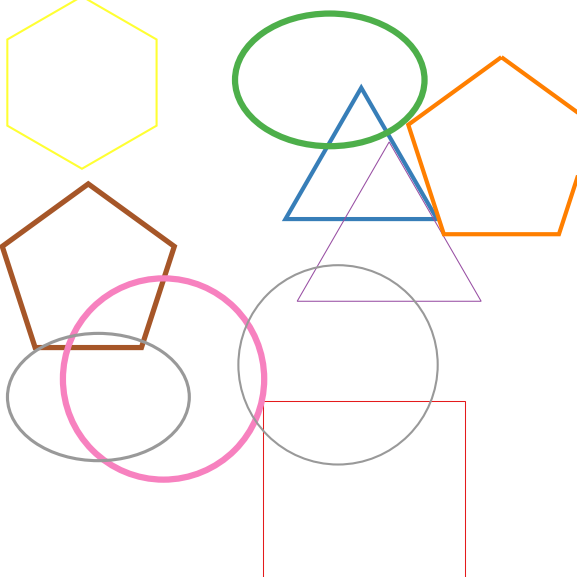[{"shape": "square", "thickness": 0.5, "radius": 0.87, "center": [0.63, 0.131]}, {"shape": "triangle", "thickness": 2, "radius": 0.76, "center": [0.626, 0.696]}, {"shape": "oval", "thickness": 3, "radius": 0.82, "center": [0.571, 0.861]}, {"shape": "triangle", "thickness": 0.5, "radius": 0.92, "center": [0.674, 0.569]}, {"shape": "pentagon", "thickness": 2, "radius": 0.85, "center": [0.868, 0.731]}, {"shape": "hexagon", "thickness": 1, "radius": 0.75, "center": [0.142, 0.856]}, {"shape": "pentagon", "thickness": 2.5, "radius": 0.78, "center": [0.153, 0.524]}, {"shape": "circle", "thickness": 3, "radius": 0.87, "center": [0.283, 0.343]}, {"shape": "oval", "thickness": 1.5, "radius": 0.79, "center": [0.17, 0.312]}, {"shape": "circle", "thickness": 1, "radius": 0.86, "center": [0.585, 0.367]}]